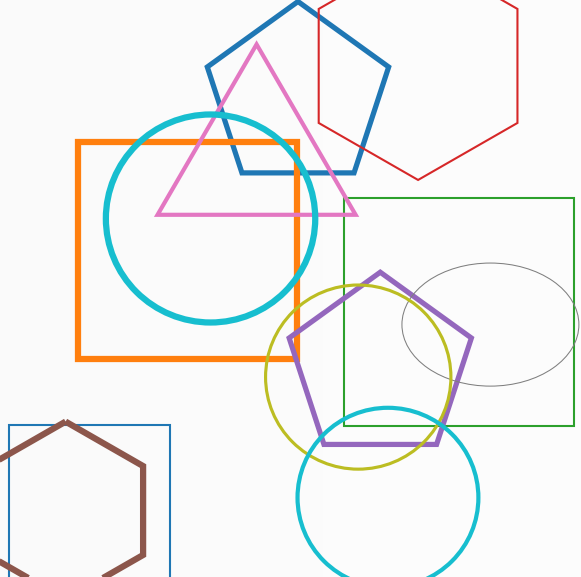[{"shape": "pentagon", "thickness": 2.5, "radius": 0.82, "center": [0.513, 0.832]}, {"shape": "square", "thickness": 1, "radius": 0.69, "center": [0.154, 0.125]}, {"shape": "square", "thickness": 3, "radius": 0.94, "center": [0.322, 0.565]}, {"shape": "square", "thickness": 1, "radius": 0.99, "center": [0.789, 0.459]}, {"shape": "hexagon", "thickness": 1, "radius": 0.99, "center": [0.719, 0.885]}, {"shape": "pentagon", "thickness": 2.5, "radius": 0.82, "center": [0.654, 0.363]}, {"shape": "hexagon", "thickness": 3, "radius": 0.77, "center": [0.113, 0.115]}, {"shape": "triangle", "thickness": 2, "radius": 0.98, "center": [0.441, 0.726]}, {"shape": "oval", "thickness": 0.5, "radius": 0.76, "center": [0.844, 0.437]}, {"shape": "circle", "thickness": 1.5, "radius": 0.8, "center": [0.616, 0.346]}, {"shape": "circle", "thickness": 2, "radius": 0.78, "center": [0.667, 0.137]}, {"shape": "circle", "thickness": 3, "radius": 0.9, "center": [0.362, 0.621]}]